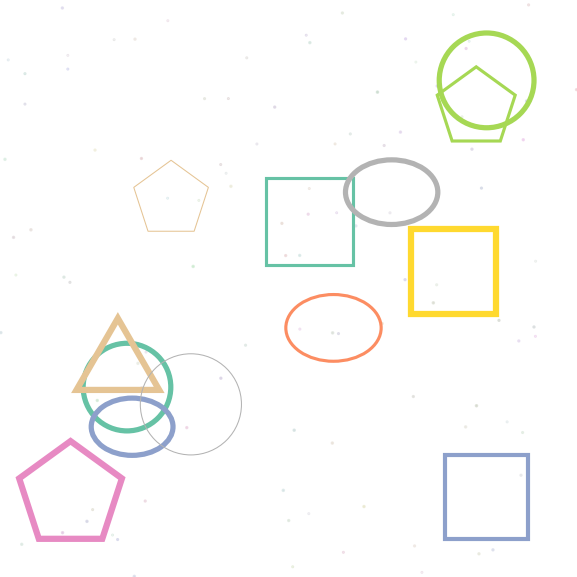[{"shape": "circle", "thickness": 2.5, "radius": 0.38, "center": [0.22, 0.329]}, {"shape": "square", "thickness": 1.5, "radius": 0.38, "center": [0.536, 0.615]}, {"shape": "oval", "thickness": 1.5, "radius": 0.41, "center": [0.577, 0.431]}, {"shape": "oval", "thickness": 2.5, "radius": 0.35, "center": [0.229, 0.26]}, {"shape": "square", "thickness": 2, "radius": 0.36, "center": [0.843, 0.138]}, {"shape": "pentagon", "thickness": 3, "radius": 0.47, "center": [0.122, 0.142]}, {"shape": "pentagon", "thickness": 1.5, "radius": 0.35, "center": [0.825, 0.812]}, {"shape": "circle", "thickness": 2.5, "radius": 0.41, "center": [0.843, 0.86]}, {"shape": "square", "thickness": 3, "radius": 0.37, "center": [0.786, 0.529]}, {"shape": "triangle", "thickness": 3, "radius": 0.41, "center": [0.204, 0.365]}, {"shape": "pentagon", "thickness": 0.5, "radius": 0.34, "center": [0.296, 0.654]}, {"shape": "circle", "thickness": 0.5, "radius": 0.44, "center": [0.331, 0.299]}, {"shape": "oval", "thickness": 2.5, "radius": 0.4, "center": [0.678, 0.666]}]